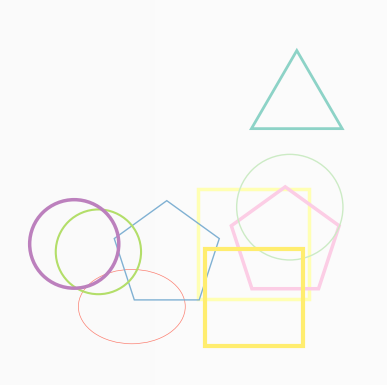[{"shape": "triangle", "thickness": 2, "radius": 0.68, "center": [0.766, 0.733]}, {"shape": "square", "thickness": 2.5, "radius": 0.72, "center": [0.654, 0.366]}, {"shape": "oval", "thickness": 0.5, "radius": 0.69, "center": [0.34, 0.204]}, {"shape": "pentagon", "thickness": 1, "radius": 0.71, "center": [0.43, 0.336]}, {"shape": "circle", "thickness": 1.5, "radius": 0.55, "center": [0.254, 0.346]}, {"shape": "pentagon", "thickness": 2.5, "radius": 0.73, "center": [0.736, 0.368]}, {"shape": "circle", "thickness": 2.5, "radius": 0.57, "center": [0.192, 0.366]}, {"shape": "circle", "thickness": 1, "radius": 0.69, "center": [0.748, 0.462]}, {"shape": "square", "thickness": 3, "radius": 0.63, "center": [0.655, 0.226]}]